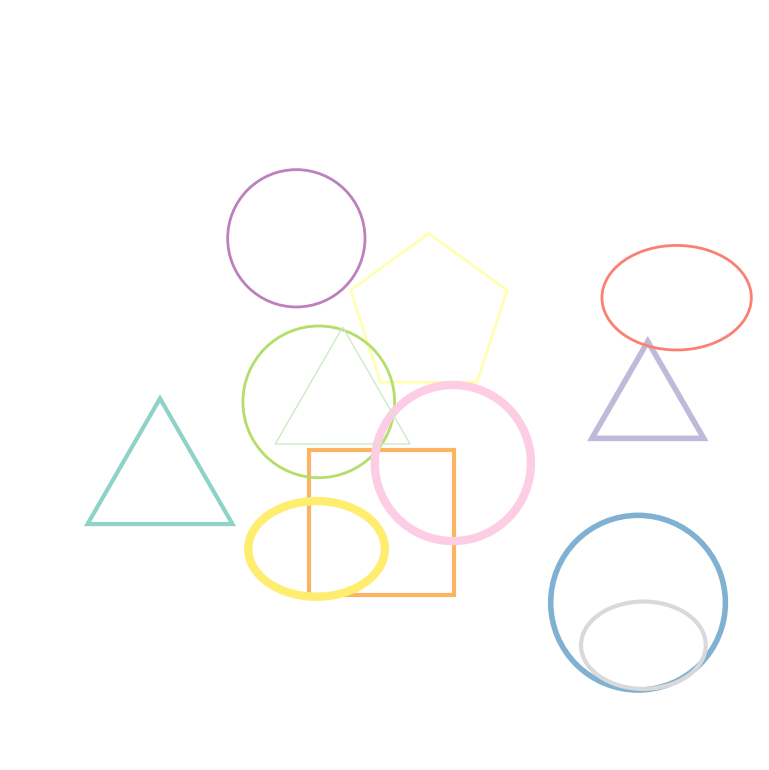[{"shape": "triangle", "thickness": 1.5, "radius": 0.54, "center": [0.208, 0.374]}, {"shape": "pentagon", "thickness": 1, "radius": 0.53, "center": [0.557, 0.59]}, {"shape": "triangle", "thickness": 2, "radius": 0.42, "center": [0.841, 0.473]}, {"shape": "oval", "thickness": 1, "radius": 0.48, "center": [0.879, 0.613]}, {"shape": "circle", "thickness": 2, "radius": 0.57, "center": [0.829, 0.217]}, {"shape": "square", "thickness": 1.5, "radius": 0.47, "center": [0.496, 0.322]}, {"shape": "circle", "thickness": 1, "radius": 0.49, "center": [0.414, 0.478]}, {"shape": "circle", "thickness": 3, "radius": 0.51, "center": [0.588, 0.399]}, {"shape": "oval", "thickness": 1.5, "radius": 0.41, "center": [0.836, 0.162]}, {"shape": "circle", "thickness": 1, "radius": 0.45, "center": [0.385, 0.691]}, {"shape": "triangle", "thickness": 0.5, "radius": 0.51, "center": [0.445, 0.474]}, {"shape": "oval", "thickness": 3, "radius": 0.44, "center": [0.411, 0.287]}]